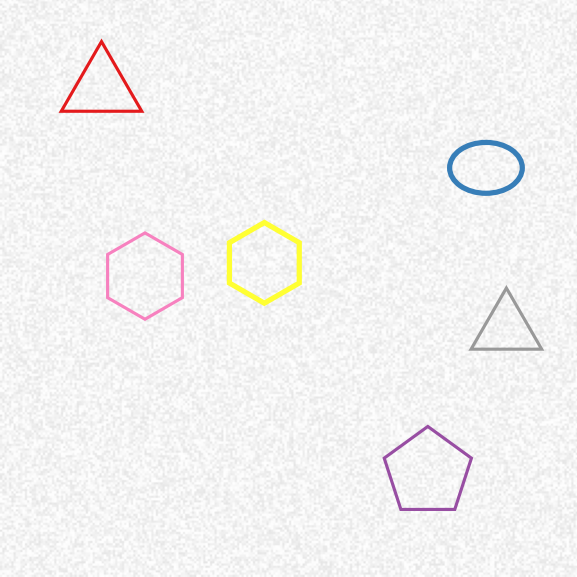[{"shape": "triangle", "thickness": 1.5, "radius": 0.4, "center": [0.176, 0.847]}, {"shape": "oval", "thickness": 2.5, "radius": 0.31, "center": [0.841, 0.708]}, {"shape": "pentagon", "thickness": 1.5, "radius": 0.4, "center": [0.741, 0.181]}, {"shape": "hexagon", "thickness": 2.5, "radius": 0.35, "center": [0.458, 0.544]}, {"shape": "hexagon", "thickness": 1.5, "radius": 0.37, "center": [0.251, 0.521]}, {"shape": "triangle", "thickness": 1.5, "radius": 0.35, "center": [0.877, 0.43]}]